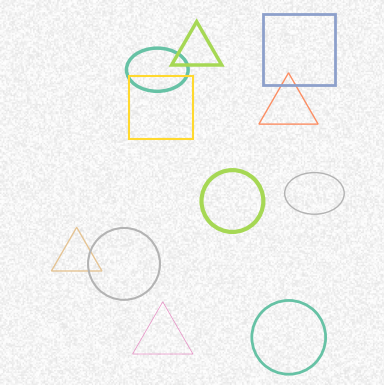[{"shape": "oval", "thickness": 2.5, "radius": 0.4, "center": [0.409, 0.819]}, {"shape": "circle", "thickness": 2, "radius": 0.48, "center": [0.75, 0.124]}, {"shape": "triangle", "thickness": 1, "radius": 0.44, "center": [0.749, 0.722]}, {"shape": "square", "thickness": 2, "radius": 0.46, "center": [0.777, 0.872]}, {"shape": "triangle", "thickness": 0.5, "radius": 0.45, "center": [0.423, 0.126]}, {"shape": "circle", "thickness": 3, "radius": 0.4, "center": [0.604, 0.478]}, {"shape": "triangle", "thickness": 2.5, "radius": 0.38, "center": [0.511, 0.869]}, {"shape": "square", "thickness": 1.5, "radius": 0.41, "center": [0.418, 0.721]}, {"shape": "triangle", "thickness": 1, "radius": 0.38, "center": [0.199, 0.334]}, {"shape": "circle", "thickness": 1.5, "radius": 0.47, "center": [0.322, 0.315]}, {"shape": "oval", "thickness": 1, "radius": 0.39, "center": [0.817, 0.498]}]